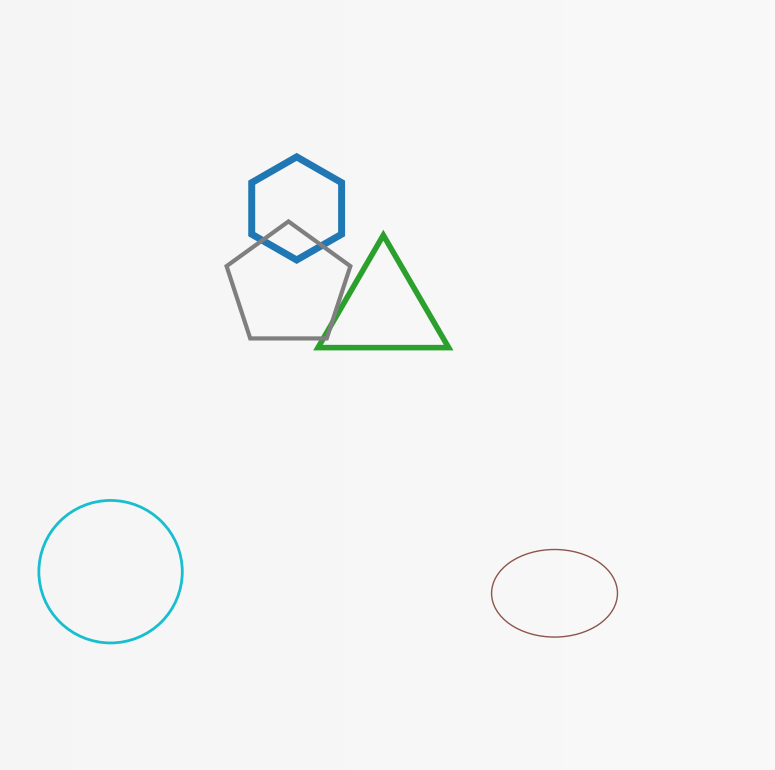[{"shape": "hexagon", "thickness": 2.5, "radius": 0.33, "center": [0.383, 0.729]}, {"shape": "triangle", "thickness": 2, "radius": 0.49, "center": [0.495, 0.597]}, {"shape": "oval", "thickness": 0.5, "radius": 0.41, "center": [0.716, 0.23]}, {"shape": "pentagon", "thickness": 1.5, "radius": 0.42, "center": [0.372, 0.628]}, {"shape": "circle", "thickness": 1, "radius": 0.46, "center": [0.143, 0.258]}]